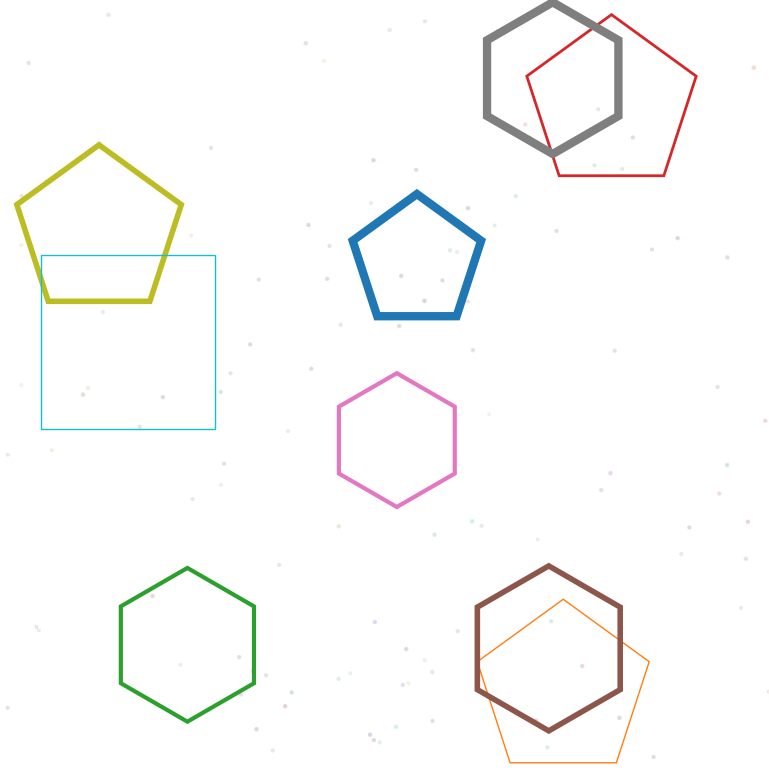[{"shape": "pentagon", "thickness": 3, "radius": 0.44, "center": [0.541, 0.66]}, {"shape": "pentagon", "thickness": 0.5, "radius": 0.59, "center": [0.731, 0.104]}, {"shape": "hexagon", "thickness": 1.5, "radius": 0.5, "center": [0.243, 0.163]}, {"shape": "pentagon", "thickness": 1, "radius": 0.58, "center": [0.794, 0.865]}, {"shape": "hexagon", "thickness": 2, "radius": 0.54, "center": [0.713, 0.158]}, {"shape": "hexagon", "thickness": 1.5, "radius": 0.43, "center": [0.515, 0.428]}, {"shape": "hexagon", "thickness": 3, "radius": 0.49, "center": [0.718, 0.899]}, {"shape": "pentagon", "thickness": 2, "radius": 0.56, "center": [0.129, 0.7]}, {"shape": "square", "thickness": 0.5, "radius": 0.57, "center": [0.166, 0.556]}]